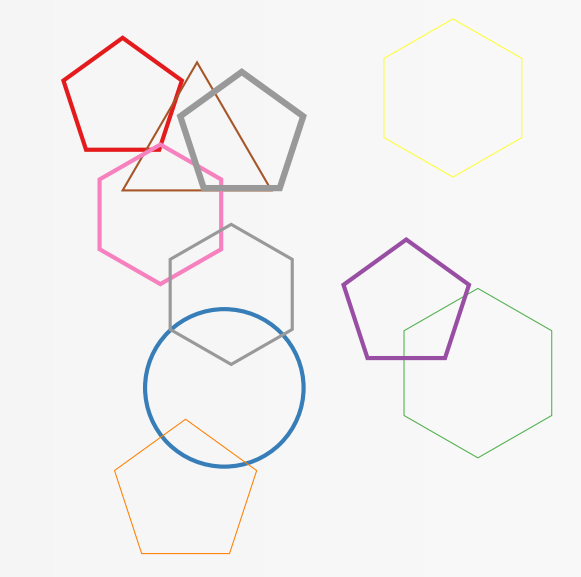[{"shape": "pentagon", "thickness": 2, "radius": 0.54, "center": [0.211, 0.826]}, {"shape": "circle", "thickness": 2, "radius": 0.68, "center": [0.386, 0.327]}, {"shape": "hexagon", "thickness": 0.5, "radius": 0.73, "center": [0.822, 0.353]}, {"shape": "pentagon", "thickness": 2, "radius": 0.57, "center": [0.699, 0.471]}, {"shape": "pentagon", "thickness": 0.5, "radius": 0.64, "center": [0.319, 0.145]}, {"shape": "hexagon", "thickness": 0.5, "radius": 0.69, "center": [0.779, 0.829]}, {"shape": "triangle", "thickness": 1, "radius": 0.74, "center": [0.339, 0.743]}, {"shape": "hexagon", "thickness": 2, "radius": 0.6, "center": [0.276, 0.628]}, {"shape": "hexagon", "thickness": 1.5, "radius": 0.61, "center": [0.398, 0.489]}, {"shape": "pentagon", "thickness": 3, "radius": 0.56, "center": [0.416, 0.763]}]